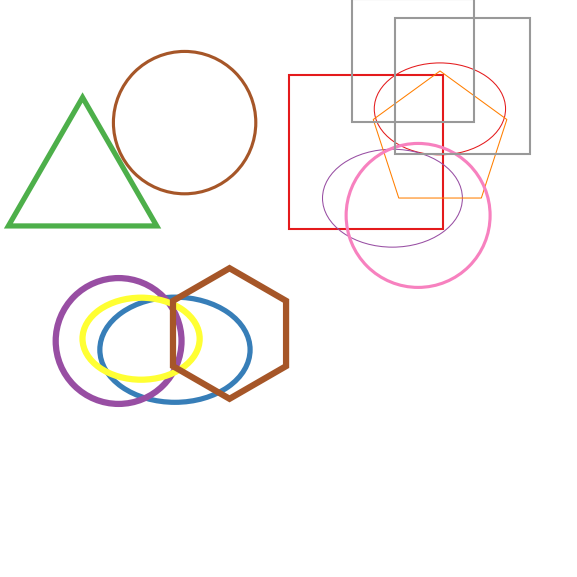[{"shape": "oval", "thickness": 0.5, "radius": 0.57, "center": [0.762, 0.811]}, {"shape": "square", "thickness": 1, "radius": 0.67, "center": [0.634, 0.736]}, {"shape": "oval", "thickness": 2.5, "radius": 0.65, "center": [0.303, 0.394]}, {"shape": "triangle", "thickness": 2.5, "radius": 0.74, "center": [0.143, 0.682]}, {"shape": "oval", "thickness": 0.5, "radius": 0.61, "center": [0.68, 0.656]}, {"shape": "circle", "thickness": 3, "radius": 0.54, "center": [0.205, 0.409]}, {"shape": "pentagon", "thickness": 0.5, "radius": 0.61, "center": [0.762, 0.755]}, {"shape": "oval", "thickness": 3, "radius": 0.51, "center": [0.244, 0.413]}, {"shape": "circle", "thickness": 1.5, "radius": 0.62, "center": [0.32, 0.787]}, {"shape": "hexagon", "thickness": 3, "radius": 0.57, "center": [0.397, 0.422]}, {"shape": "circle", "thickness": 1.5, "radius": 0.62, "center": [0.724, 0.626]}, {"shape": "square", "thickness": 1, "radius": 0.59, "center": [0.801, 0.851]}, {"shape": "square", "thickness": 1, "radius": 0.53, "center": [0.715, 0.895]}]